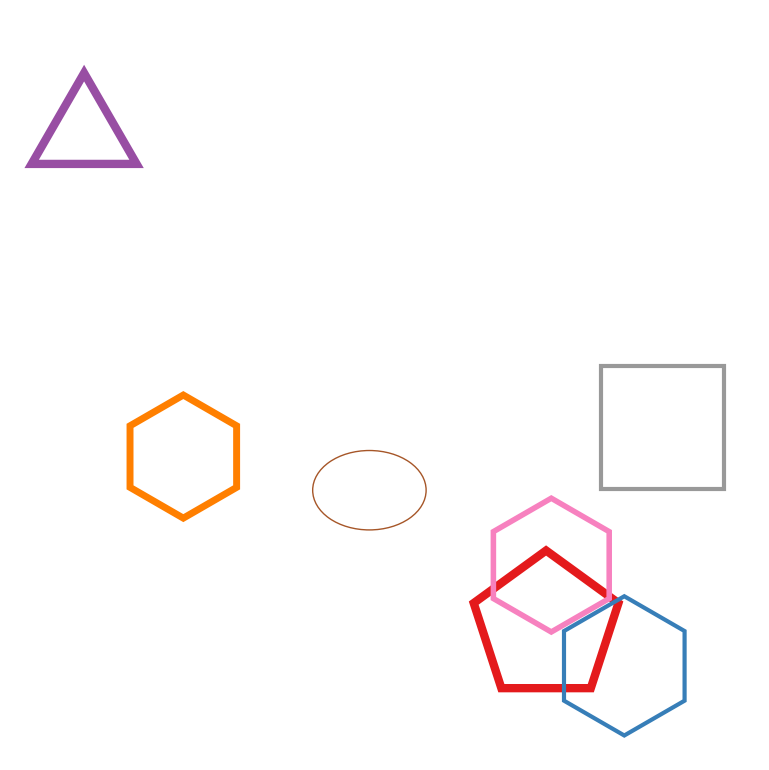[{"shape": "pentagon", "thickness": 3, "radius": 0.49, "center": [0.709, 0.186]}, {"shape": "hexagon", "thickness": 1.5, "radius": 0.45, "center": [0.811, 0.135]}, {"shape": "triangle", "thickness": 3, "radius": 0.39, "center": [0.109, 0.826]}, {"shape": "hexagon", "thickness": 2.5, "radius": 0.4, "center": [0.238, 0.407]}, {"shape": "oval", "thickness": 0.5, "radius": 0.37, "center": [0.48, 0.363]}, {"shape": "hexagon", "thickness": 2, "radius": 0.43, "center": [0.716, 0.266]}, {"shape": "square", "thickness": 1.5, "radius": 0.4, "center": [0.86, 0.445]}]